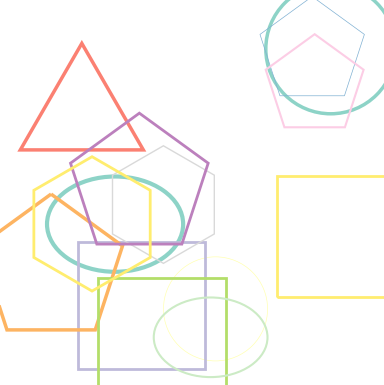[{"shape": "oval", "thickness": 3, "radius": 0.88, "center": [0.299, 0.418]}, {"shape": "circle", "thickness": 2.5, "radius": 0.84, "center": [0.859, 0.873]}, {"shape": "circle", "thickness": 0.5, "radius": 0.68, "center": [0.56, 0.198]}, {"shape": "square", "thickness": 2, "radius": 0.83, "center": [0.368, 0.207]}, {"shape": "triangle", "thickness": 2.5, "radius": 0.92, "center": [0.213, 0.703]}, {"shape": "pentagon", "thickness": 0.5, "radius": 0.71, "center": [0.811, 0.867]}, {"shape": "pentagon", "thickness": 2.5, "radius": 0.98, "center": [0.133, 0.301]}, {"shape": "square", "thickness": 2, "radius": 0.83, "center": [0.421, 0.11]}, {"shape": "pentagon", "thickness": 1.5, "radius": 0.67, "center": [0.817, 0.778]}, {"shape": "hexagon", "thickness": 1, "radius": 0.76, "center": [0.424, 0.469]}, {"shape": "pentagon", "thickness": 2, "radius": 0.94, "center": [0.362, 0.518]}, {"shape": "oval", "thickness": 1.5, "radius": 0.74, "center": [0.547, 0.124]}, {"shape": "square", "thickness": 2, "radius": 0.79, "center": [0.877, 0.385]}, {"shape": "hexagon", "thickness": 2, "radius": 0.87, "center": [0.239, 0.418]}]